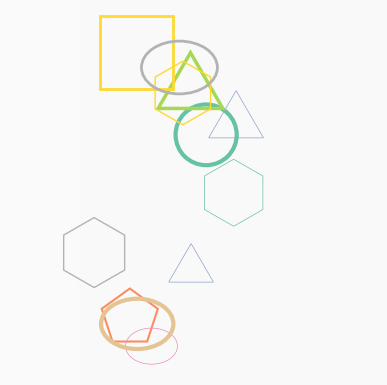[{"shape": "circle", "thickness": 3, "radius": 0.39, "center": [0.532, 0.65]}, {"shape": "hexagon", "thickness": 0.5, "radius": 0.44, "center": [0.603, 0.499]}, {"shape": "pentagon", "thickness": 1.5, "radius": 0.38, "center": [0.335, 0.174]}, {"shape": "triangle", "thickness": 0.5, "radius": 0.33, "center": [0.493, 0.301]}, {"shape": "triangle", "thickness": 0.5, "radius": 0.41, "center": [0.609, 0.683]}, {"shape": "oval", "thickness": 0.5, "radius": 0.33, "center": [0.391, 0.101]}, {"shape": "triangle", "thickness": 2.5, "radius": 0.48, "center": [0.492, 0.767]}, {"shape": "hexagon", "thickness": 1, "radius": 0.41, "center": [0.472, 0.759]}, {"shape": "square", "thickness": 2, "radius": 0.47, "center": [0.352, 0.863]}, {"shape": "oval", "thickness": 3, "radius": 0.47, "center": [0.354, 0.159]}, {"shape": "oval", "thickness": 2, "radius": 0.49, "center": [0.463, 0.825]}, {"shape": "hexagon", "thickness": 1, "radius": 0.45, "center": [0.243, 0.344]}]